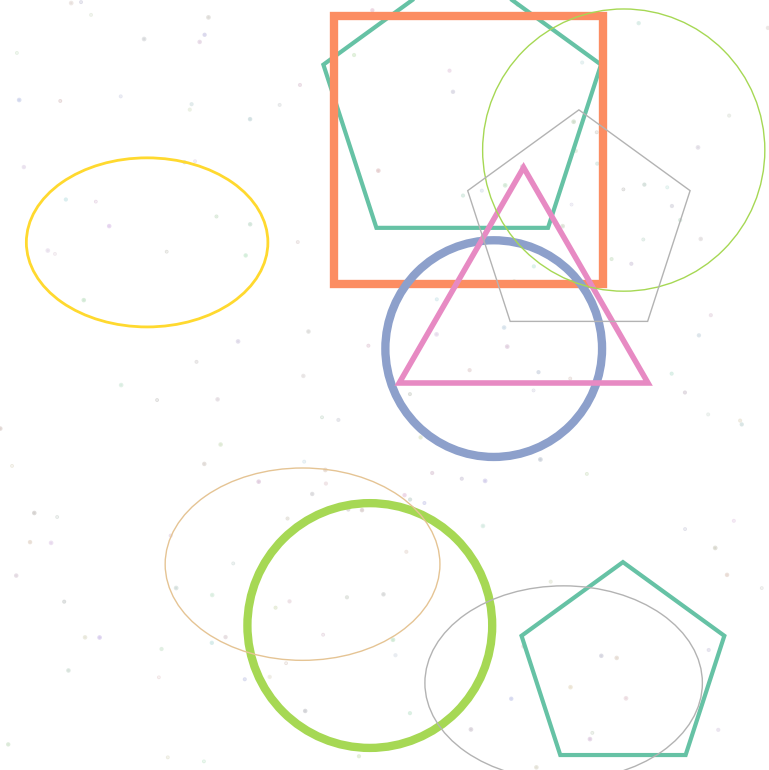[{"shape": "pentagon", "thickness": 1.5, "radius": 0.69, "center": [0.809, 0.131]}, {"shape": "pentagon", "thickness": 1.5, "radius": 0.95, "center": [0.6, 0.857]}, {"shape": "square", "thickness": 3, "radius": 0.87, "center": [0.608, 0.805]}, {"shape": "circle", "thickness": 3, "radius": 0.7, "center": [0.641, 0.547]}, {"shape": "triangle", "thickness": 2, "radius": 0.93, "center": [0.68, 0.596]}, {"shape": "circle", "thickness": 3, "radius": 0.79, "center": [0.48, 0.188]}, {"shape": "circle", "thickness": 0.5, "radius": 0.92, "center": [0.81, 0.805]}, {"shape": "oval", "thickness": 1, "radius": 0.78, "center": [0.191, 0.685]}, {"shape": "oval", "thickness": 0.5, "radius": 0.89, "center": [0.393, 0.267]}, {"shape": "pentagon", "thickness": 0.5, "radius": 0.76, "center": [0.752, 0.705]}, {"shape": "oval", "thickness": 0.5, "radius": 0.9, "center": [0.732, 0.113]}]